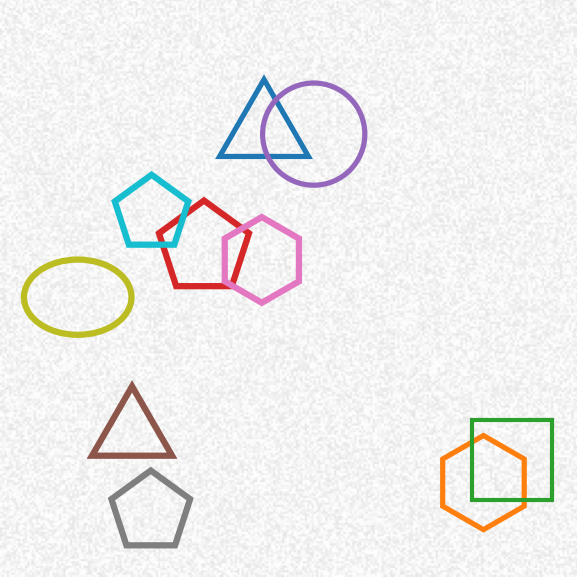[{"shape": "triangle", "thickness": 2.5, "radius": 0.44, "center": [0.457, 0.773]}, {"shape": "hexagon", "thickness": 2.5, "radius": 0.41, "center": [0.837, 0.164]}, {"shape": "square", "thickness": 2, "radius": 0.35, "center": [0.886, 0.202]}, {"shape": "pentagon", "thickness": 3, "radius": 0.41, "center": [0.353, 0.57]}, {"shape": "circle", "thickness": 2.5, "radius": 0.44, "center": [0.543, 0.767]}, {"shape": "triangle", "thickness": 3, "radius": 0.4, "center": [0.229, 0.25]}, {"shape": "hexagon", "thickness": 3, "radius": 0.37, "center": [0.453, 0.549]}, {"shape": "pentagon", "thickness": 3, "radius": 0.36, "center": [0.261, 0.113]}, {"shape": "oval", "thickness": 3, "radius": 0.47, "center": [0.135, 0.485]}, {"shape": "pentagon", "thickness": 3, "radius": 0.33, "center": [0.262, 0.63]}]